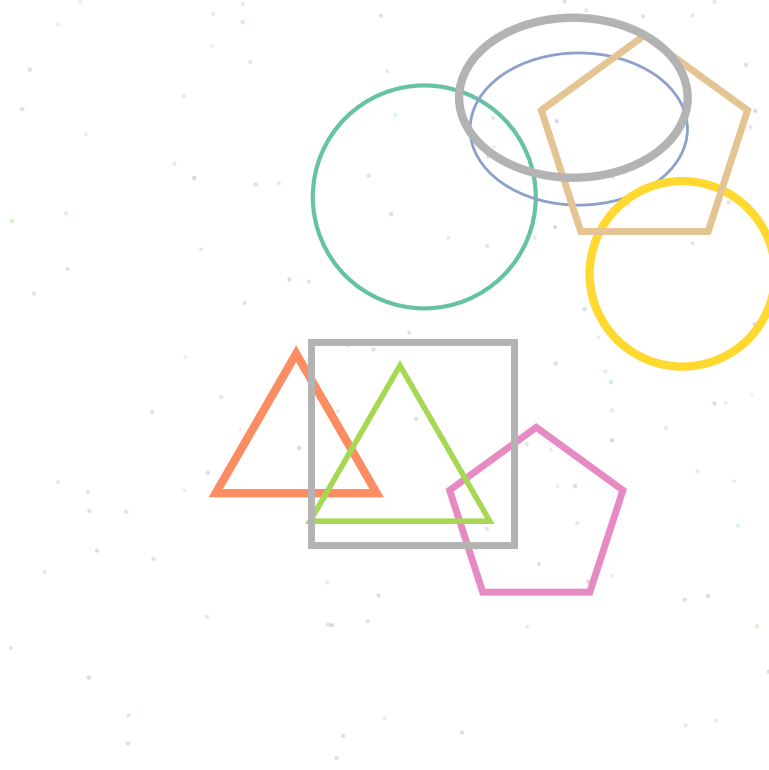[{"shape": "circle", "thickness": 1.5, "radius": 0.72, "center": [0.551, 0.744]}, {"shape": "triangle", "thickness": 3, "radius": 0.6, "center": [0.385, 0.42]}, {"shape": "oval", "thickness": 1, "radius": 0.71, "center": [0.752, 0.832]}, {"shape": "pentagon", "thickness": 2.5, "radius": 0.59, "center": [0.696, 0.327]}, {"shape": "triangle", "thickness": 2, "radius": 0.67, "center": [0.519, 0.391]}, {"shape": "circle", "thickness": 3, "radius": 0.6, "center": [0.886, 0.644]}, {"shape": "pentagon", "thickness": 2.5, "radius": 0.7, "center": [0.837, 0.813]}, {"shape": "oval", "thickness": 3, "radius": 0.74, "center": [0.745, 0.873]}, {"shape": "square", "thickness": 2.5, "radius": 0.66, "center": [0.536, 0.424]}]